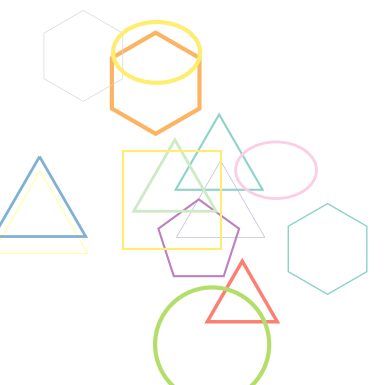[{"shape": "hexagon", "thickness": 1, "radius": 0.59, "center": [0.851, 0.353]}, {"shape": "triangle", "thickness": 1.5, "radius": 0.65, "center": [0.569, 0.572]}, {"shape": "triangle", "thickness": 1, "radius": 0.71, "center": [0.104, 0.413]}, {"shape": "triangle", "thickness": 0.5, "radius": 0.66, "center": [0.573, 0.45]}, {"shape": "triangle", "thickness": 2.5, "radius": 0.52, "center": [0.629, 0.217]}, {"shape": "triangle", "thickness": 2, "radius": 0.69, "center": [0.103, 0.455]}, {"shape": "hexagon", "thickness": 3, "radius": 0.66, "center": [0.404, 0.784]}, {"shape": "circle", "thickness": 3, "radius": 0.74, "center": [0.551, 0.105]}, {"shape": "oval", "thickness": 2, "radius": 0.53, "center": [0.717, 0.558]}, {"shape": "hexagon", "thickness": 0.5, "radius": 0.59, "center": [0.216, 0.855]}, {"shape": "pentagon", "thickness": 1.5, "radius": 0.55, "center": [0.516, 0.372]}, {"shape": "triangle", "thickness": 2, "radius": 0.62, "center": [0.454, 0.513]}, {"shape": "square", "thickness": 1.5, "radius": 0.64, "center": [0.446, 0.481]}, {"shape": "oval", "thickness": 3, "radius": 0.56, "center": [0.407, 0.864]}]